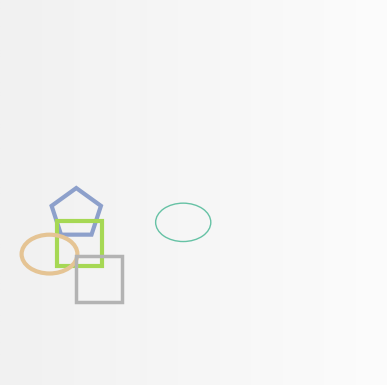[{"shape": "oval", "thickness": 1, "radius": 0.36, "center": [0.473, 0.422]}, {"shape": "pentagon", "thickness": 3, "radius": 0.33, "center": [0.197, 0.445]}, {"shape": "square", "thickness": 3, "radius": 0.29, "center": [0.205, 0.367]}, {"shape": "oval", "thickness": 3, "radius": 0.36, "center": [0.128, 0.34]}, {"shape": "square", "thickness": 2.5, "radius": 0.3, "center": [0.255, 0.275]}]